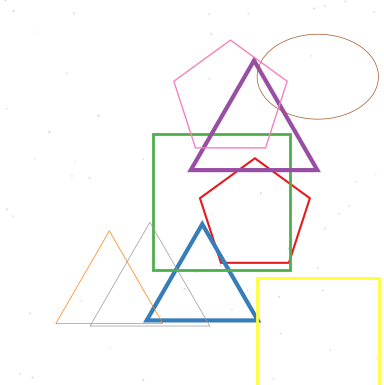[{"shape": "pentagon", "thickness": 1.5, "radius": 0.75, "center": [0.662, 0.439]}, {"shape": "triangle", "thickness": 3, "radius": 0.83, "center": [0.525, 0.251]}, {"shape": "square", "thickness": 2, "radius": 0.89, "center": [0.575, 0.475]}, {"shape": "triangle", "thickness": 3, "radius": 0.95, "center": [0.66, 0.653]}, {"shape": "triangle", "thickness": 0.5, "radius": 0.8, "center": [0.284, 0.24]}, {"shape": "square", "thickness": 2, "radius": 0.79, "center": [0.827, 0.119]}, {"shape": "oval", "thickness": 0.5, "radius": 0.79, "center": [0.825, 0.801]}, {"shape": "pentagon", "thickness": 1, "radius": 0.77, "center": [0.599, 0.741]}, {"shape": "triangle", "thickness": 0.5, "radius": 0.9, "center": [0.389, 0.243]}]